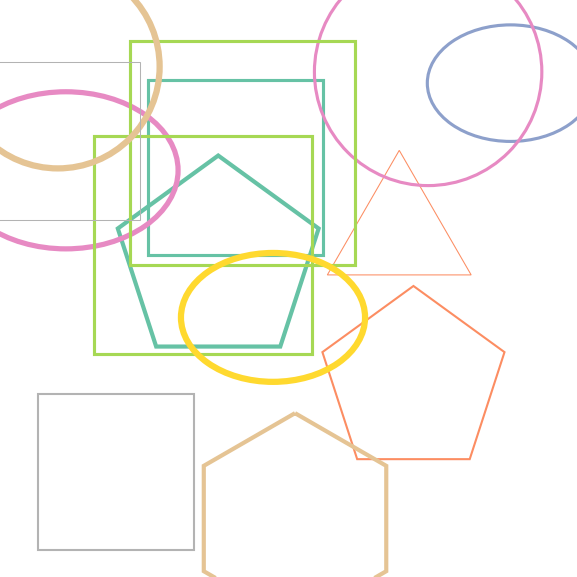[{"shape": "pentagon", "thickness": 2, "radius": 0.91, "center": [0.378, 0.547]}, {"shape": "square", "thickness": 1.5, "radius": 0.76, "center": [0.408, 0.709]}, {"shape": "triangle", "thickness": 0.5, "radius": 0.72, "center": [0.691, 0.595]}, {"shape": "pentagon", "thickness": 1, "radius": 0.83, "center": [0.716, 0.338]}, {"shape": "oval", "thickness": 1.5, "radius": 0.72, "center": [0.884, 0.855]}, {"shape": "circle", "thickness": 1.5, "radius": 0.98, "center": [0.741, 0.875]}, {"shape": "oval", "thickness": 2.5, "radius": 0.97, "center": [0.114, 0.704]}, {"shape": "square", "thickness": 1.5, "radius": 0.95, "center": [0.352, 0.575]}, {"shape": "square", "thickness": 1.5, "radius": 0.97, "center": [0.42, 0.734]}, {"shape": "oval", "thickness": 3, "radius": 0.8, "center": [0.473, 0.45]}, {"shape": "hexagon", "thickness": 2, "radius": 0.91, "center": [0.511, 0.101]}, {"shape": "circle", "thickness": 3, "radius": 0.88, "center": [0.1, 0.884]}, {"shape": "square", "thickness": 1, "radius": 0.68, "center": [0.201, 0.182]}, {"shape": "square", "thickness": 0.5, "radius": 0.68, "center": [0.105, 0.755]}]